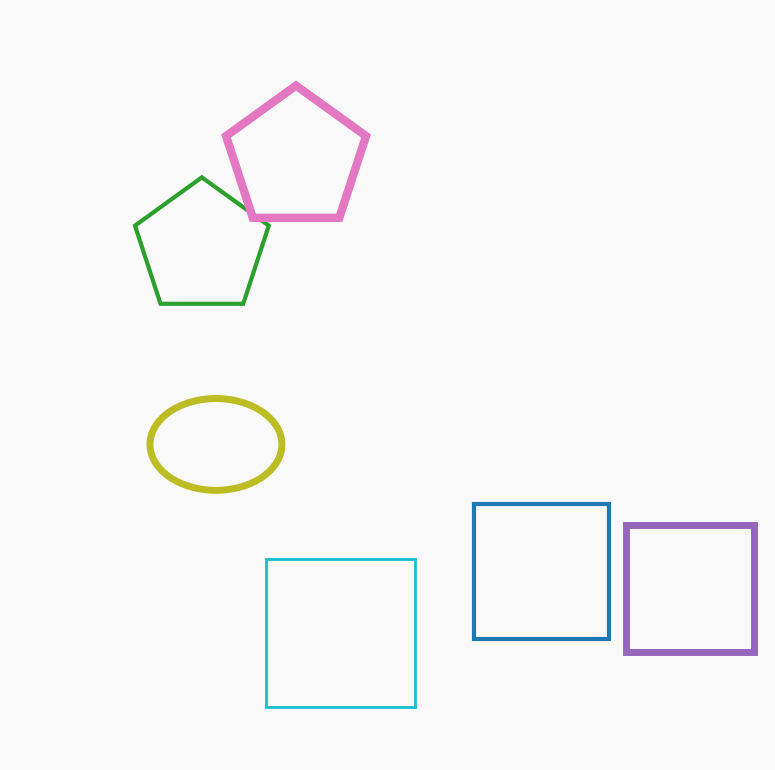[{"shape": "square", "thickness": 1.5, "radius": 0.44, "center": [0.699, 0.258]}, {"shape": "pentagon", "thickness": 1.5, "radius": 0.45, "center": [0.26, 0.679]}, {"shape": "square", "thickness": 2.5, "radius": 0.41, "center": [0.89, 0.236]}, {"shape": "pentagon", "thickness": 3, "radius": 0.47, "center": [0.382, 0.794]}, {"shape": "oval", "thickness": 2.5, "radius": 0.43, "center": [0.279, 0.423]}, {"shape": "square", "thickness": 1, "radius": 0.48, "center": [0.44, 0.177]}]